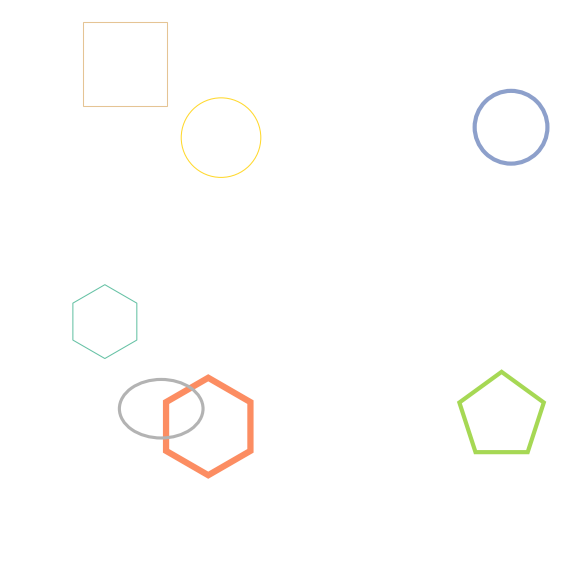[{"shape": "hexagon", "thickness": 0.5, "radius": 0.32, "center": [0.182, 0.442]}, {"shape": "hexagon", "thickness": 3, "radius": 0.42, "center": [0.361, 0.261]}, {"shape": "circle", "thickness": 2, "radius": 0.31, "center": [0.885, 0.779]}, {"shape": "pentagon", "thickness": 2, "radius": 0.38, "center": [0.869, 0.278]}, {"shape": "circle", "thickness": 0.5, "radius": 0.34, "center": [0.383, 0.761]}, {"shape": "square", "thickness": 0.5, "radius": 0.36, "center": [0.216, 0.888]}, {"shape": "oval", "thickness": 1.5, "radius": 0.36, "center": [0.279, 0.291]}]